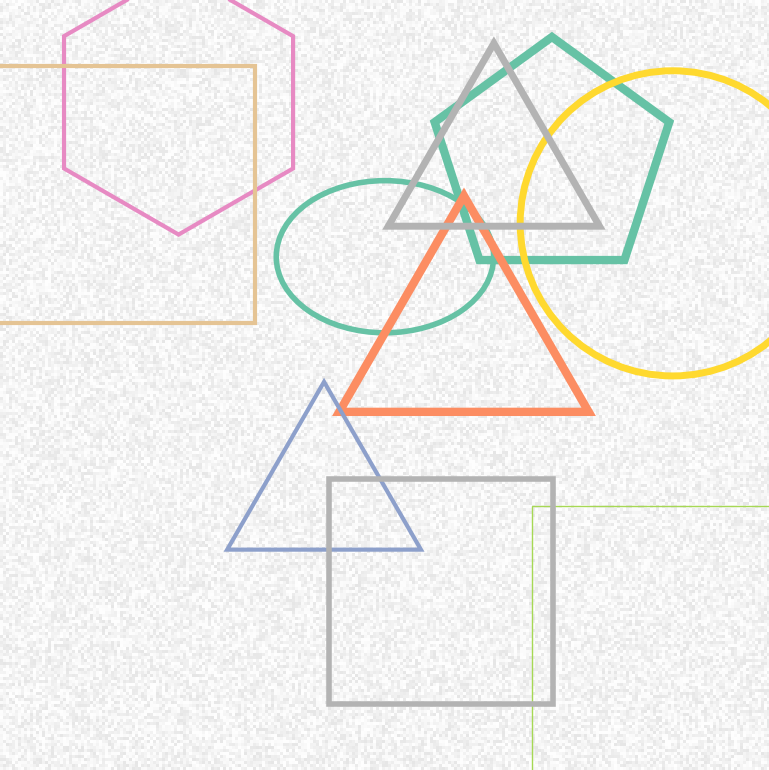[{"shape": "pentagon", "thickness": 3, "radius": 0.8, "center": [0.717, 0.792]}, {"shape": "oval", "thickness": 2, "radius": 0.71, "center": [0.5, 0.667]}, {"shape": "triangle", "thickness": 3, "radius": 0.94, "center": [0.603, 0.559]}, {"shape": "triangle", "thickness": 1.5, "radius": 0.73, "center": [0.421, 0.359]}, {"shape": "hexagon", "thickness": 1.5, "radius": 0.86, "center": [0.232, 0.867]}, {"shape": "square", "thickness": 0.5, "radius": 0.88, "center": [0.867, 0.166]}, {"shape": "circle", "thickness": 2.5, "radius": 0.99, "center": [0.874, 0.71]}, {"shape": "square", "thickness": 1.5, "radius": 0.83, "center": [0.164, 0.747]}, {"shape": "square", "thickness": 2, "radius": 0.73, "center": [0.572, 0.232]}, {"shape": "triangle", "thickness": 2.5, "radius": 0.79, "center": [0.641, 0.785]}]